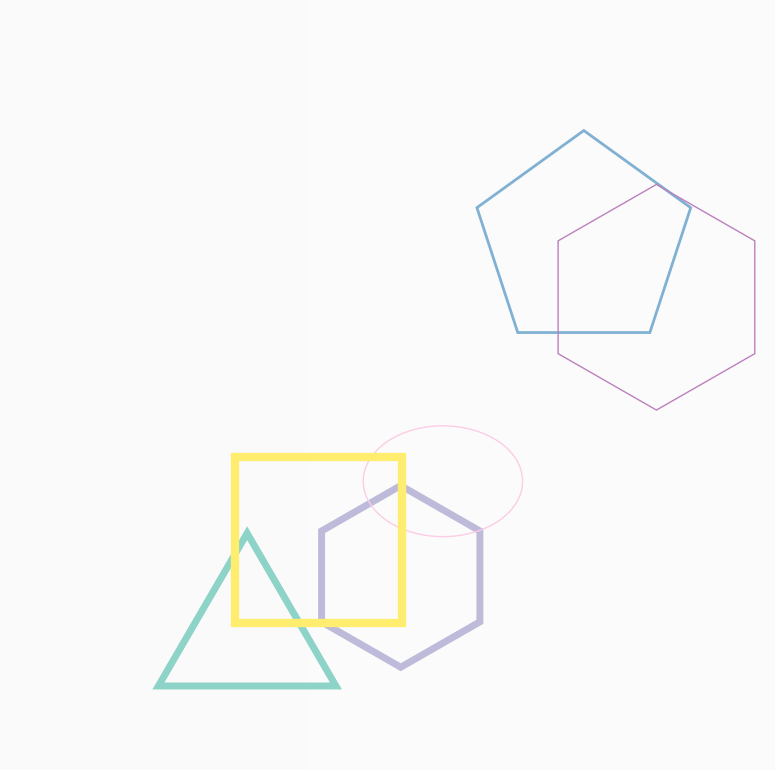[{"shape": "triangle", "thickness": 2.5, "radius": 0.66, "center": [0.319, 0.175]}, {"shape": "hexagon", "thickness": 2.5, "radius": 0.59, "center": [0.517, 0.251]}, {"shape": "pentagon", "thickness": 1, "radius": 0.73, "center": [0.753, 0.685]}, {"shape": "oval", "thickness": 0.5, "radius": 0.51, "center": [0.572, 0.375]}, {"shape": "hexagon", "thickness": 0.5, "radius": 0.73, "center": [0.847, 0.614]}, {"shape": "square", "thickness": 3, "radius": 0.54, "center": [0.411, 0.299]}]